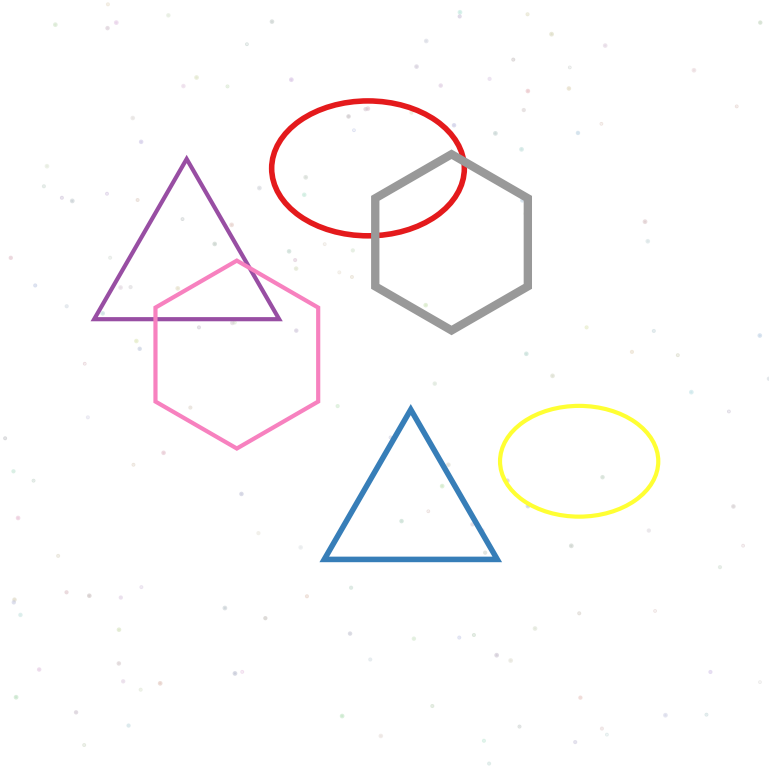[{"shape": "oval", "thickness": 2, "radius": 0.63, "center": [0.478, 0.781]}, {"shape": "triangle", "thickness": 2, "radius": 0.65, "center": [0.533, 0.338]}, {"shape": "triangle", "thickness": 1.5, "radius": 0.69, "center": [0.242, 0.655]}, {"shape": "oval", "thickness": 1.5, "radius": 0.51, "center": [0.752, 0.401]}, {"shape": "hexagon", "thickness": 1.5, "radius": 0.61, "center": [0.308, 0.54]}, {"shape": "hexagon", "thickness": 3, "radius": 0.57, "center": [0.586, 0.685]}]